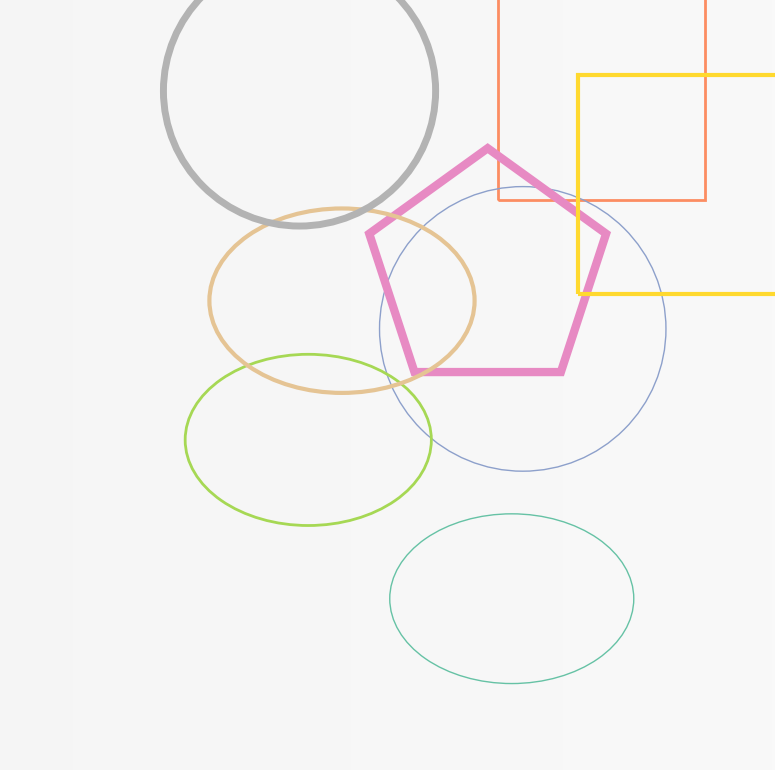[{"shape": "oval", "thickness": 0.5, "radius": 0.79, "center": [0.66, 0.222]}, {"shape": "square", "thickness": 1, "radius": 0.67, "center": [0.776, 0.874]}, {"shape": "circle", "thickness": 0.5, "radius": 0.92, "center": [0.675, 0.573]}, {"shape": "pentagon", "thickness": 3, "radius": 0.8, "center": [0.629, 0.647]}, {"shape": "oval", "thickness": 1, "radius": 0.79, "center": [0.398, 0.429]}, {"shape": "square", "thickness": 1.5, "radius": 0.71, "center": [0.888, 0.761]}, {"shape": "oval", "thickness": 1.5, "radius": 0.86, "center": [0.441, 0.609]}, {"shape": "circle", "thickness": 2.5, "radius": 0.88, "center": [0.386, 0.882]}]